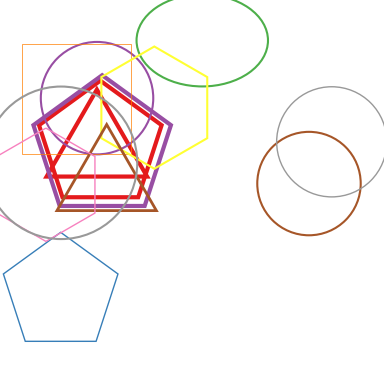[{"shape": "triangle", "thickness": 3, "radius": 0.75, "center": [0.252, 0.617]}, {"shape": "pentagon", "thickness": 3, "radius": 0.84, "center": [0.261, 0.623]}, {"shape": "pentagon", "thickness": 1, "radius": 0.78, "center": [0.158, 0.24]}, {"shape": "oval", "thickness": 1.5, "radius": 0.85, "center": [0.525, 0.895]}, {"shape": "pentagon", "thickness": 3, "radius": 0.94, "center": [0.265, 0.617]}, {"shape": "circle", "thickness": 1.5, "radius": 0.73, "center": [0.252, 0.745]}, {"shape": "square", "thickness": 0.5, "radius": 0.71, "center": [0.199, 0.744]}, {"shape": "hexagon", "thickness": 1.5, "radius": 0.79, "center": [0.401, 0.72]}, {"shape": "triangle", "thickness": 2, "radius": 0.75, "center": [0.277, 0.528]}, {"shape": "circle", "thickness": 1.5, "radius": 0.67, "center": [0.803, 0.523]}, {"shape": "hexagon", "thickness": 1, "radius": 0.74, "center": [0.119, 0.52]}, {"shape": "circle", "thickness": 1.5, "radius": 0.99, "center": [0.158, 0.577]}, {"shape": "circle", "thickness": 1, "radius": 0.72, "center": [0.862, 0.632]}]